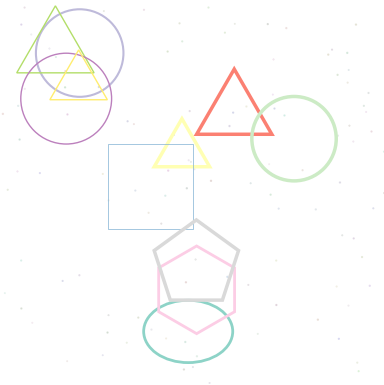[{"shape": "oval", "thickness": 2, "radius": 0.58, "center": [0.489, 0.139]}, {"shape": "triangle", "thickness": 2.5, "radius": 0.42, "center": [0.473, 0.608]}, {"shape": "circle", "thickness": 1.5, "radius": 0.57, "center": [0.207, 0.862]}, {"shape": "triangle", "thickness": 2.5, "radius": 0.56, "center": [0.608, 0.708]}, {"shape": "square", "thickness": 0.5, "radius": 0.55, "center": [0.391, 0.516]}, {"shape": "triangle", "thickness": 1, "radius": 0.58, "center": [0.144, 0.869]}, {"shape": "hexagon", "thickness": 2, "radius": 0.57, "center": [0.511, 0.247]}, {"shape": "pentagon", "thickness": 2.5, "radius": 0.58, "center": [0.51, 0.314]}, {"shape": "circle", "thickness": 1, "radius": 0.59, "center": [0.172, 0.744]}, {"shape": "circle", "thickness": 2.5, "radius": 0.55, "center": [0.764, 0.64]}, {"shape": "triangle", "thickness": 1, "radius": 0.43, "center": [0.204, 0.784]}]